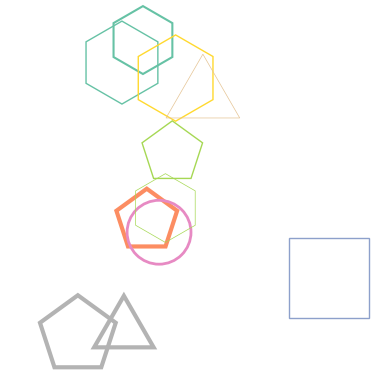[{"shape": "hexagon", "thickness": 1, "radius": 0.54, "center": [0.317, 0.837]}, {"shape": "hexagon", "thickness": 1.5, "radius": 0.44, "center": [0.371, 0.896]}, {"shape": "pentagon", "thickness": 3, "radius": 0.41, "center": [0.381, 0.427]}, {"shape": "square", "thickness": 1, "radius": 0.52, "center": [0.855, 0.278]}, {"shape": "circle", "thickness": 2, "radius": 0.41, "center": [0.413, 0.397]}, {"shape": "pentagon", "thickness": 1, "radius": 0.41, "center": [0.448, 0.603]}, {"shape": "hexagon", "thickness": 0.5, "radius": 0.45, "center": [0.43, 0.46]}, {"shape": "hexagon", "thickness": 1, "radius": 0.56, "center": [0.456, 0.797]}, {"shape": "triangle", "thickness": 0.5, "radius": 0.55, "center": [0.527, 0.749]}, {"shape": "pentagon", "thickness": 3, "radius": 0.52, "center": [0.202, 0.13]}, {"shape": "triangle", "thickness": 3, "radius": 0.45, "center": [0.322, 0.142]}]